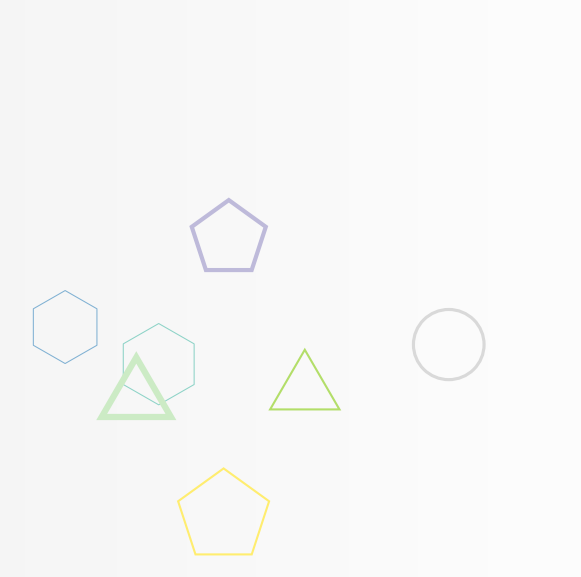[{"shape": "hexagon", "thickness": 0.5, "radius": 0.35, "center": [0.273, 0.369]}, {"shape": "pentagon", "thickness": 2, "radius": 0.33, "center": [0.394, 0.586]}, {"shape": "hexagon", "thickness": 0.5, "radius": 0.32, "center": [0.112, 0.433]}, {"shape": "triangle", "thickness": 1, "radius": 0.34, "center": [0.524, 0.325]}, {"shape": "circle", "thickness": 1.5, "radius": 0.3, "center": [0.772, 0.402]}, {"shape": "triangle", "thickness": 3, "radius": 0.34, "center": [0.234, 0.311]}, {"shape": "pentagon", "thickness": 1, "radius": 0.41, "center": [0.385, 0.106]}]